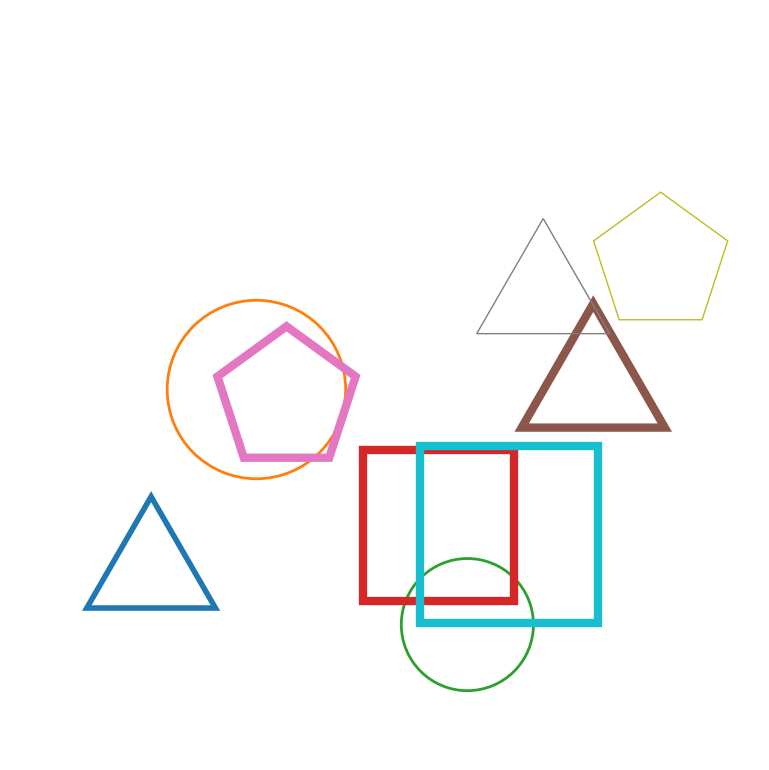[{"shape": "triangle", "thickness": 2, "radius": 0.48, "center": [0.196, 0.259]}, {"shape": "circle", "thickness": 1, "radius": 0.58, "center": [0.333, 0.494]}, {"shape": "circle", "thickness": 1, "radius": 0.43, "center": [0.607, 0.189]}, {"shape": "square", "thickness": 3, "radius": 0.49, "center": [0.57, 0.318]}, {"shape": "triangle", "thickness": 3, "radius": 0.54, "center": [0.77, 0.498]}, {"shape": "pentagon", "thickness": 3, "radius": 0.47, "center": [0.372, 0.482]}, {"shape": "triangle", "thickness": 0.5, "radius": 0.5, "center": [0.705, 0.617]}, {"shape": "pentagon", "thickness": 0.5, "radius": 0.46, "center": [0.858, 0.659]}, {"shape": "square", "thickness": 3, "radius": 0.58, "center": [0.661, 0.306]}]